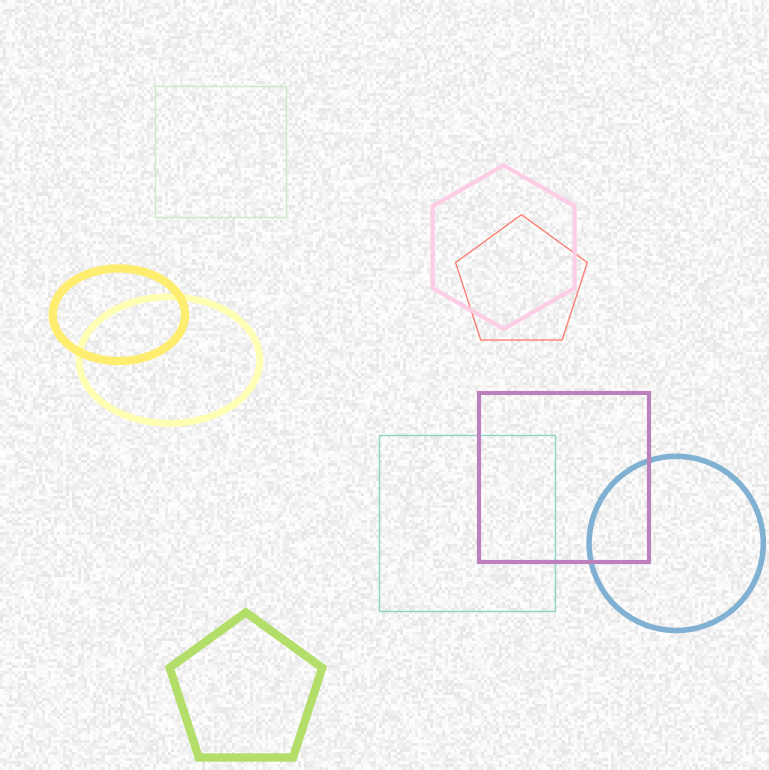[{"shape": "square", "thickness": 0.5, "radius": 0.57, "center": [0.606, 0.321]}, {"shape": "oval", "thickness": 2.5, "radius": 0.59, "center": [0.22, 0.532]}, {"shape": "pentagon", "thickness": 0.5, "radius": 0.45, "center": [0.677, 0.631]}, {"shape": "circle", "thickness": 2, "radius": 0.57, "center": [0.878, 0.294]}, {"shape": "pentagon", "thickness": 3, "radius": 0.52, "center": [0.319, 0.101]}, {"shape": "hexagon", "thickness": 1.5, "radius": 0.53, "center": [0.654, 0.679]}, {"shape": "square", "thickness": 1.5, "radius": 0.55, "center": [0.732, 0.38]}, {"shape": "square", "thickness": 0.5, "radius": 0.43, "center": [0.286, 0.803]}, {"shape": "oval", "thickness": 3, "radius": 0.43, "center": [0.154, 0.591]}]